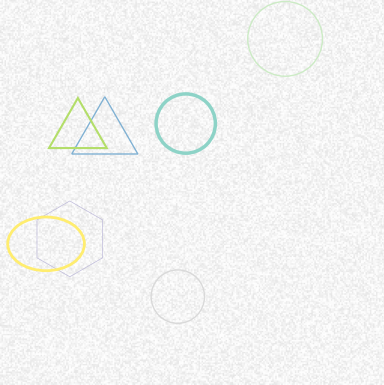[{"shape": "circle", "thickness": 2.5, "radius": 0.39, "center": [0.482, 0.679]}, {"shape": "hexagon", "thickness": 0.5, "radius": 0.49, "center": [0.181, 0.38]}, {"shape": "triangle", "thickness": 1, "radius": 0.5, "center": [0.272, 0.65]}, {"shape": "triangle", "thickness": 1.5, "radius": 0.43, "center": [0.202, 0.659]}, {"shape": "circle", "thickness": 1, "radius": 0.35, "center": [0.462, 0.23]}, {"shape": "circle", "thickness": 1, "radius": 0.49, "center": [0.741, 0.899]}, {"shape": "oval", "thickness": 2, "radius": 0.5, "center": [0.12, 0.367]}]